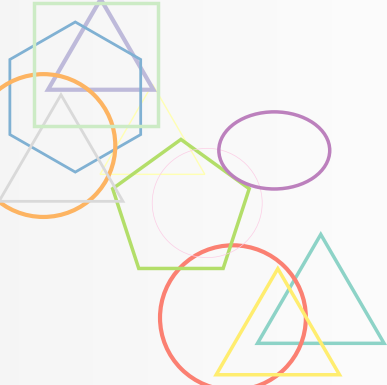[{"shape": "triangle", "thickness": 2.5, "radius": 0.94, "center": [0.828, 0.203]}, {"shape": "triangle", "thickness": 1, "radius": 0.78, "center": [0.393, 0.625]}, {"shape": "triangle", "thickness": 3, "radius": 0.79, "center": [0.26, 0.845]}, {"shape": "circle", "thickness": 3, "radius": 0.94, "center": [0.601, 0.175]}, {"shape": "hexagon", "thickness": 2, "radius": 0.97, "center": [0.194, 0.748]}, {"shape": "circle", "thickness": 3, "radius": 0.93, "center": [0.112, 0.622]}, {"shape": "pentagon", "thickness": 2.5, "radius": 0.93, "center": [0.467, 0.453]}, {"shape": "circle", "thickness": 0.5, "radius": 0.71, "center": [0.535, 0.473]}, {"shape": "triangle", "thickness": 2, "radius": 0.92, "center": [0.157, 0.569]}, {"shape": "oval", "thickness": 2.5, "radius": 0.72, "center": [0.708, 0.609]}, {"shape": "square", "thickness": 2.5, "radius": 0.8, "center": [0.249, 0.833]}, {"shape": "triangle", "thickness": 2.5, "radius": 0.92, "center": [0.717, 0.118]}]